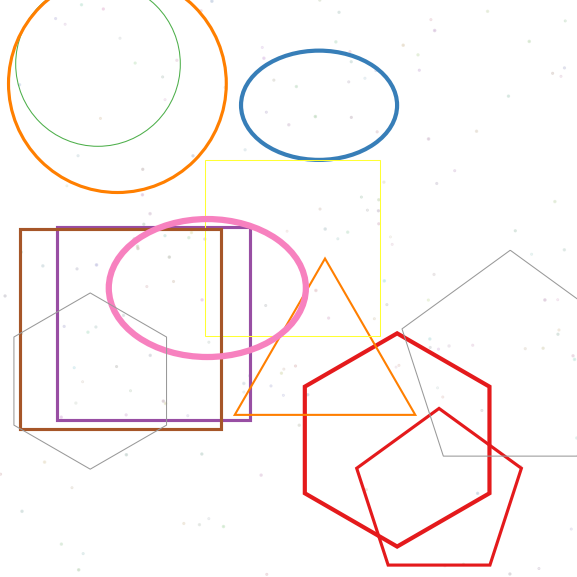[{"shape": "hexagon", "thickness": 2, "radius": 0.92, "center": [0.688, 0.237]}, {"shape": "pentagon", "thickness": 1.5, "radius": 0.75, "center": [0.76, 0.142]}, {"shape": "oval", "thickness": 2, "radius": 0.68, "center": [0.552, 0.817]}, {"shape": "circle", "thickness": 0.5, "radius": 0.71, "center": [0.17, 0.888]}, {"shape": "square", "thickness": 1.5, "radius": 0.84, "center": [0.265, 0.439]}, {"shape": "triangle", "thickness": 1, "radius": 0.9, "center": [0.563, 0.371]}, {"shape": "circle", "thickness": 1.5, "radius": 0.94, "center": [0.203, 0.854]}, {"shape": "square", "thickness": 0.5, "radius": 0.76, "center": [0.506, 0.57]}, {"shape": "square", "thickness": 1.5, "radius": 0.87, "center": [0.209, 0.43]}, {"shape": "oval", "thickness": 3, "radius": 0.85, "center": [0.359, 0.5]}, {"shape": "pentagon", "thickness": 0.5, "radius": 0.99, "center": [0.884, 0.369]}, {"shape": "hexagon", "thickness": 0.5, "radius": 0.76, "center": [0.156, 0.339]}]